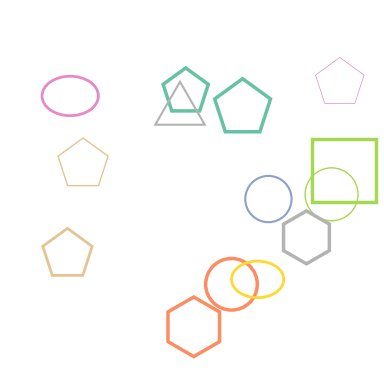[{"shape": "pentagon", "thickness": 2.5, "radius": 0.31, "center": [0.482, 0.762]}, {"shape": "pentagon", "thickness": 2.5, "radius": 0.38, "center": [0.63, 0.719]}, {"shape": "hexagon", "thickness": 2.5, "radius": 0.39, "center": [0.503, 0.151]}, {"shape": "circle", "thickness": 2.5, "radius": 0.34, "center": [0.601, 0.262]}, {"shape": "circle", "thickness": 1.5, "radius": 0.3, "center": [0.697, 0.483]}, {"shape": "pentagon", "thickness": 0.5, "radius": 0.33, "center": [0.883, 0.785]}, {"shape": "oval", "thickness": 2, "radius": 0.37, "center": [0.182, 0.751]}, {"shape": "circle", "thickness": 1, "radius": 0.34, "center": [0.861, 0.495]}, {"shape": "square", "thickness": 2.5, "radius": 0.41, "center": [0.894, 0.558]}, {"shape": "oval", "thickness": 2, "radius": 0.34, "center": [0.669, 0.274]}, {"shape": "pentagon", "thickness": 1, "radius": 0.34, "center": [0.216, 0.573]}, {"shape": "pentagon", "thickness": 2, "radius": 0.34, "center": [0.175, 0.339]}, {"shape": "triangle", "thickness": 1.5, "radius": 0.37, "center": [0.468, 0.713]}, {"shape": "hexagon", "thickness": 2.5, "radius": 0.34, "center": [0.796, 0.383]}]